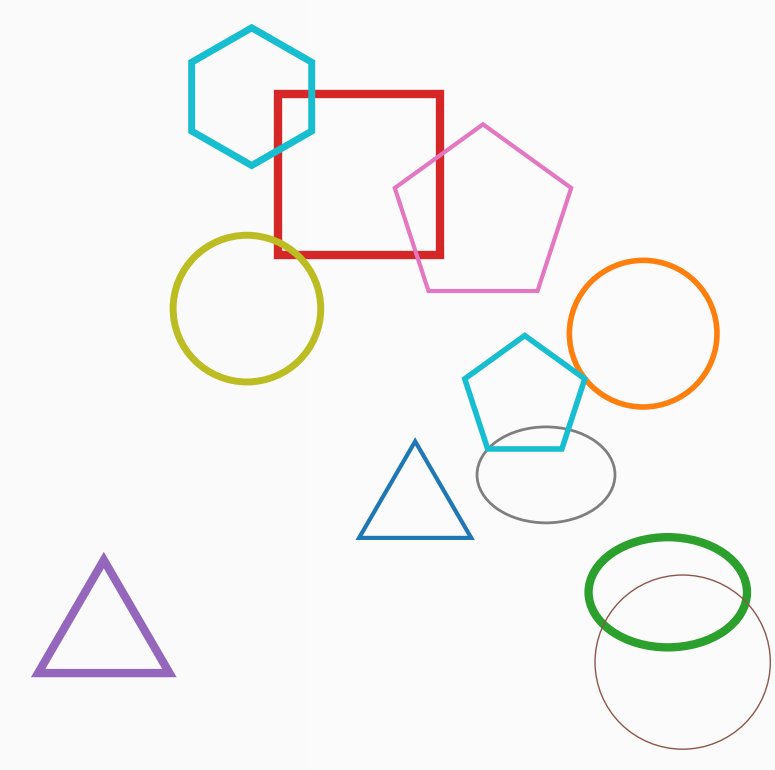[{"shape": "triangle", "thickness": 1.5, "radius": 0.42, "center": [0.536, 0.343]}, {"shape": "circle", "thickness": 2, "radius": 0.48, "center": [0.83, 0.567]}, {"shape": "oval", "thickness": 3, "radius": 0.51, "center": [0.862, 0.231]}, {"shape": "square", "thickness": 3, "radius": 0.52, "center": [0.464, 0.773]}, {"shape": "triangle", "thickness": 3, "radius": 0.49, "center": [0.134, 0.175]}, {"shape": "circle", "thickness": 0.5, "radius": 0.57, "center": [0.881, 0.14]}, {"shape": "pentagon", "thickness": 1.5, "radius": 0.6, "center": [0.623, 0.719]}, {"shape": "oval", "thickness": 1, "radius": 0.45, "center": [0.705, 0.383]}, {"shape": "circle", "thickness": 2.5, "radius": 0.48, "center": [0.319, 0.599]}, {"shape": "pentagon", "thickness": 2, "radius": 0.41, "center": [0.677, 0.483]}, {"shape": "hexagon", "thickness": 2.5, "radius": 0.45, "center": [0.325, 0.874]}]